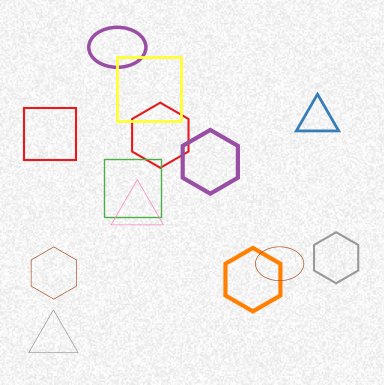[{"shape": "square", "thickness": 1.5, "radius": 0.34, "center": [0.131, 0.652]}, {"shape": "hexagon", "thickness": 1.5, "radius": 0.42, "center": [0.416, 0.649]}, {"shape": "triangle", "thickness": 2, "radius": 0.32, "center": [0.825, 0.692]}, {"shape": "square", "thickness": 1, "radius": 0.37, "center": [0.344, 0.512]}, {"shape": "hexagon", "thickness": 3, "radius": 0.41, "center": [0.546, 0.58]}, {"shape": "oval", "thickness": 2.5, "radius": 0.37, "center": [0.305, 0.877]}, {"shape": "hexagon", "thickness": 3, "radius": 0.41, "center": [0.657, 0.274]}, {"shape": "square", "thickness": 2, "radius": 0.42, "center": [0.387, 0.77]}, {"shape": "hexagon", "thickness": 0.5, "radius": 0.34, "center": [0.14, 0.291]}, {"shape": "oval", "thickness": 0.5, "radius": 0.31, "center": [0.726, 0.315]}, {"shape": "triangle", "thickness": 0.5, "radius": 0.39, "center": [0.357, 0.455]}, {"shape": "hexagon", "thickness": 1.5, "radius": 0.33, "center": [0.873, 0.331]}, {"shape": "triangle", "thickness": 0.5, "radius": 0.37, "center": [0.139, 0.121]}]